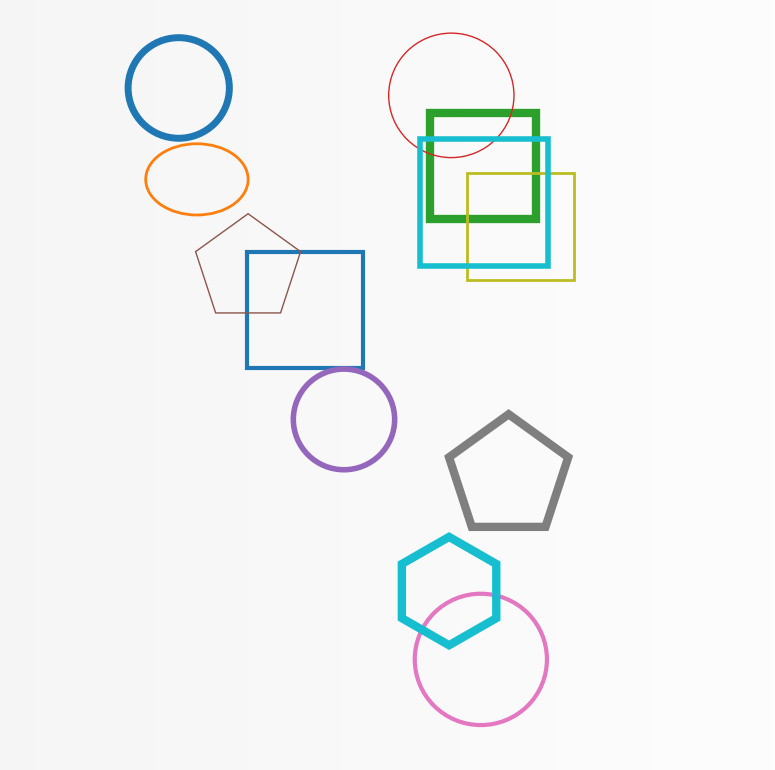[{"shape": "circle", "thickness": 2.5, "radius": 0.33, "center": [0.231, 0.886]}, {"shape": "square", "thickness": 1.5, "radius": 0.37, "center": [0.394, 0.598]}, {"shape": "oval", "thickness": 1, "radius": 0.33, "center": [0.254, 0.767]}, {"shape": "square", "thickness": 3, "radius": 0.34, "center": [0.623, 0.784]}, {"shape": "circle", "thickness": 0.5, "radius": 0.4, "center": [0.582, 0.876]}, {"shape": "circle", "thickness": 2, "radius": 0.33, "center": [0.444, 0.455]}, {"shape": "pentagon", "thickness": 0.5, "radius": 0.36, "center": [0.32, 0.651]}, {"shape": "circle", "thickness": 1.5, "radius": 0.43, "center": [0.62, 0.144]}, {"shape": "pentagon", "thickness": 3, "radius": 0.4, "center": [0.656, 0.381]}, {"shape": "square", "thickness": 1, "radius": 0.34, "center": [0.671, 0.706]}, {"shape": "hexagon", "thickness": 3, "radius": 0.35, "center": [0.579, 0.232]}, {"shape": "square", "thickness": 2, "radius": 0.41, "center": [0.624, 0.737]}]